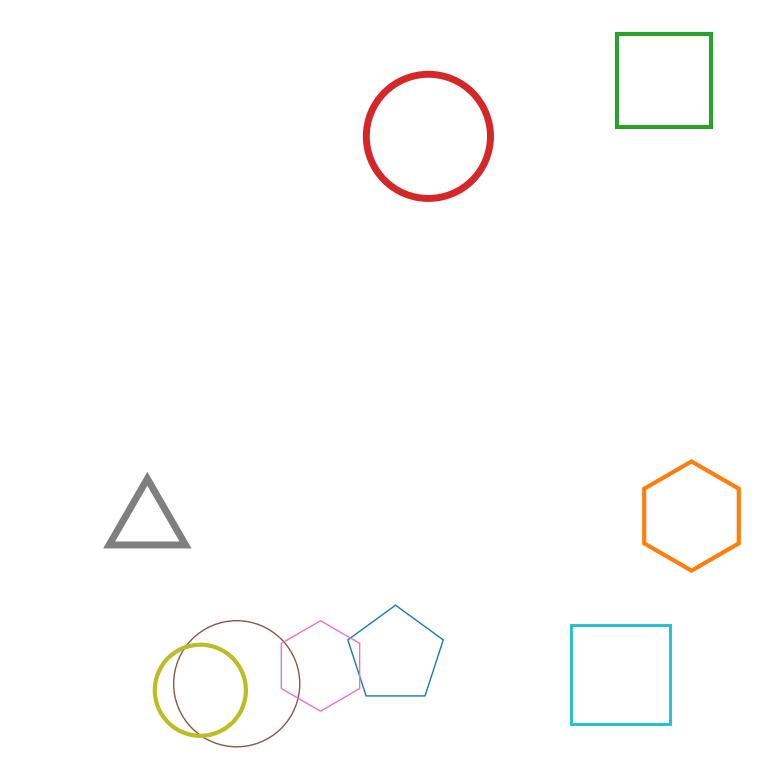[{"shape": "pentagon", "thickness": 0.5, "radius": 0.33, "center": [0.514, 0.149]}, {"shape": "hexagon", "thickness": 1.5, "radius": 0.35, "center": [0.898, 0.33]}, {"shape": "square", "thickness": 1.5, "radius": 0.3, "center": [0.862, 0.895]}, {"shape": "circle", "thickness": 2.5, "radius": 0.4, "center": [0.556, 0.823]}, {"shape": "circle", "thickness": 0.5, "radius": 0.41, "center": [0.307, 0.112]}, {"shape": "hexagon", "thickness": 0.5, "radius": 0.29, "center": [0.416, 0.135]}, {"shape": "triangle", "thickness": 2.5, "radius": 0.29, "center": [0.191, 0.321]}, {"shape": "circle", "thickness": 1.5, "radius": 0.3, "center": [0.26, 0.104]}, {"shape": "square", "thickness": 1, "radius": 0.32, "center": [0.805, 0.124]}]